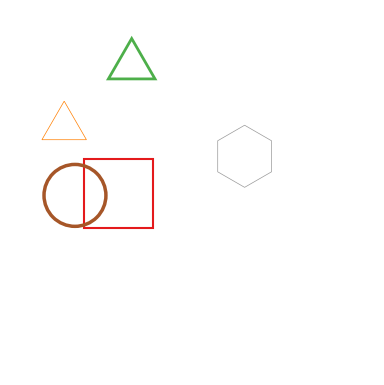[{"shape": "square", "thickness": 1.5, "radius": 0.45, "center": [0.309, 0.498]}, {"shape": "triangle", "thickness": 2, "radius": 0.35, "center": [0.342, 0.83]}, {"shape": "triangle", "thickness": 0.5, "radius": 0.33, "center": [0.167, 0.67]}, {"shape": "circle", "thickness": 2.5, "radius": 0.4, "center": [0.195, 0.492]}, {"shape": "hexagon", "thickness": 0.5, "radius": 0.4, "center": [0.635, 0.594]}]